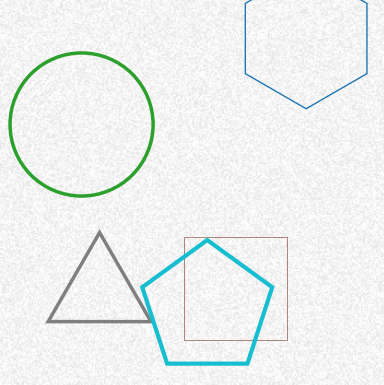[{"shape": "hexagon", "thickness": 1, "radius": 0.91, "center": [0.795, 0.9]}, {"shape": "circle", "thickness": 2.5, "radius": 0.93, "center": [0.212, 0.677]}, {"shape": "square", "thickness": 0.5, "radius": 0.67, "center": [0.613, 0.25]}, {"shape": "triangle", "thickness": 2.5, "radius": 0.77, "center": [0.259, 0.242]}, {"shape": "pentagon", "thickness": 3, "radius": 0.89, "center": [0.538, 0.199]}]